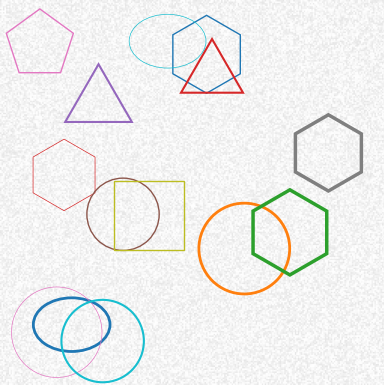[{"shape": "hexagon", "thickness": 1, "radius": 0.51, "center": [0.537, 0.859]}, {"shape": "oval", "thickness": 2, "radius": 0.5, "center": [0.186, 0.157]}, {"shape": "circle", "thickness": 2, "radius": 0.59, "center": [0.635, 0.354]}, {"shape": "hexagon", "thickness": 2.5, "radius": 0.55, "center": [0.753, 0.396]}, {"shape": "triangle", "thickness": 1.5, "radius": 0.46, "center": [0.551, 0.806]}, {"shape": "hexagon", "thickness": 0.5, "radius": 0.46, "center": [0.166, 0.546]}, {"shape": "triangle", "thickness": 1.5, "radius": 0.5, "center": [0.256, 0.733]}, {"shape": "circle", "thickness": 1, "radius": 0.47, "center": [0.32, 0.443]}, {"shape": "circle", "thickness": 0.5, "radius": 0.59, "center": [0.147, 0.137]}, {"shape": "pentagon", "thickness": 1, "radius": 0.46, "center": [0.103, 0.885]}, {"shape": "hexagon", "thickness": 2.5, "radius": 0.49, "center": [0.853, 0.603]}, {"shape": "square", "thickness": 1, "radius": 0.45, "center": [0.387, 0.441]}, {"shape": "circle", "thickness": 1.5, "radius": 0.54, "center": [0.267, 0.114]}, {"shape": "oval", "thickness": 0.5, "radius": 0.5, "center": [0.435, 0.893]}]